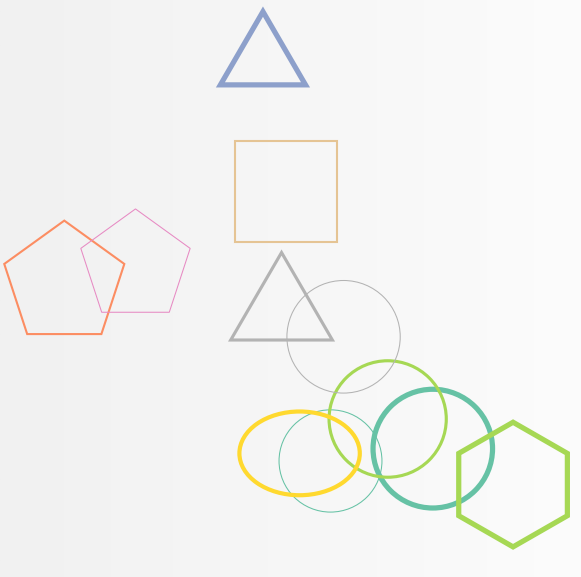[{"shape": "circle", "thickness": 0.5, "radius": 0.44, "center": [0.569, 0.201]}, {"shape": "circle", "thickness": 2.5, "radius": 0.51, "center": [0.745, 0.222]}, {"shape": "pentagon", "thickness": 1, "radius": 0.54, "center": [0.111, 0.509]}, {"shape": "triangle", "thickness": 2.5, "radius": 0.42, "center": [0.452, 0.894]}, {"shape": "pentagon", "thickness": 0.5, "radius": 0.49, "center": [0.233, 0.538]}, {"shape": "circle", "thickness": 1.5, "radius": 0.5, "center": [0.667, 0.274]}, {"shape": "hexagon", "thickness": 2.5, "radius": 0.54, "center": [0.883, 0.16]}, {"shape": "oval", "thickness": 2, "radius": 0.52, "center": [0.515, 0.214]}, {"shape": "square", "thickness": 1, "radius": 0.44, "center": [0.492, 0.668]}, {"shape": "circle", "thickness": 0.5, "radius": 0.49, "center": [0.591, 0.416]}, {"shape": "triangle", "thickness": 1.5, "radius": 0.5, "center": [0.484, 0.461]}]